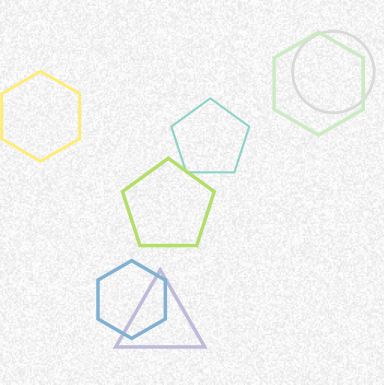[{"shape": "pentagon", "thickness": 1.5, "radius": 0.53, "center": [0.546, 0.638]}, {"shape": "triangle", "thickness": 2.5, "radius": 0.67, "center": [0.416, 0.166]}, {"shape": "hexagon", "thickness": 2.5, "radius": 0.51, "center": [0.342, 0.222]}, {"shape": "pentagon", "thickness": 2.5, "radius": 0.63, "center": [0.437, 0.464]}, {"shape": "circle", "thickness": 2, "radius": 0.53, "center": [0.866, 0.813]}, {"shape": "hexagon", "thickness": 2.5, "radius": 0.67, "center": [0.828, 0.783]}, {"shape": "hexagon", "thickness": 2, "radius": 0.58, "center": [0.106, 0.698]}]